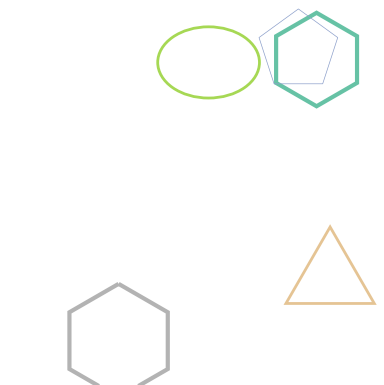[{"shape": "hexagon", "thickness": 3, "radius": 0.61, "center": [0.822, 0.845]}, {"shape": "pentagon", "thickness": 0.5, "radius": 0.54, "center": [0.775, 0.869]}, {"shape": "oval", "thickness": 2, "radius": 0.66, "center": [0.542, 0.838]}, {"shape": "triangle", "thickness": 2, "radius": 0.66, "center": [0.857, 0.278]}, {"shape": "hexagon", "thickness": 3, "radius": 0.74, "center": [0.308, 0.115]}]